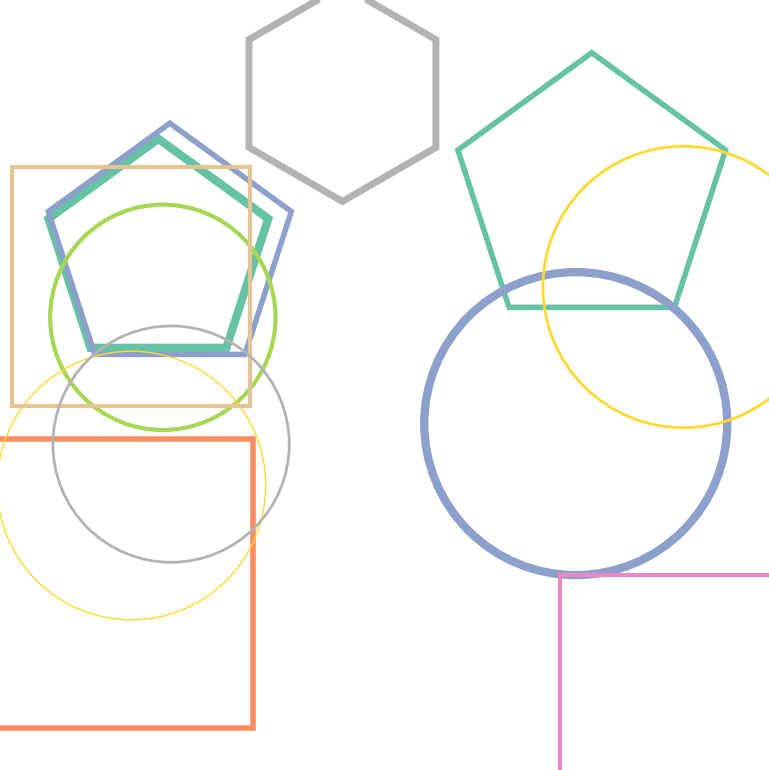[{"shape": "pentagon", "thickness": 2, "radius": 0.91, "center": [0.768, 0.749]}, {"shape": "pentagon", "thickness": 3, "radius": 0.75, "center": [0.206, 0.67]}, {"shape": "square", "thickness": 2, "radius": 0.94, "center": [0.141, 0.242]}, {"shape": "circle", "thickness": 3, "radius": 0.98, "center": [0.748, 0.45]}, {"shape": "pentagon", "thickness": 2, "radius": 0.83, "center": [0.221, 0.674]}, {"shape": "square", "thickness": 1.5, "radius": 0.76, "center": [0.88, 0.101]}, {"shape": "circle", "thickness": 1.5, "radius": 0.73, "center": [0.211, 0.588]}, {"shape": "circle", "thickness": 1, "radius": 0.91, "center": [0.888, 0.627]}, {"shape": "circle", "thickness": 0.5, "radius": 0.87, "center": [0.171, 0.369]}, {"shape": "square", "thickness": 1.5, "radius": 0.77, "center": [0.171, 0.628]}, {"shape": "hexagon", "thickness": 2.5, "radius": 0.7, "center": [0.445, 0.879]}, {"shape": "circle", "thickness": 1, "radius": 0.77, "center": [0.222, 0.423]}]